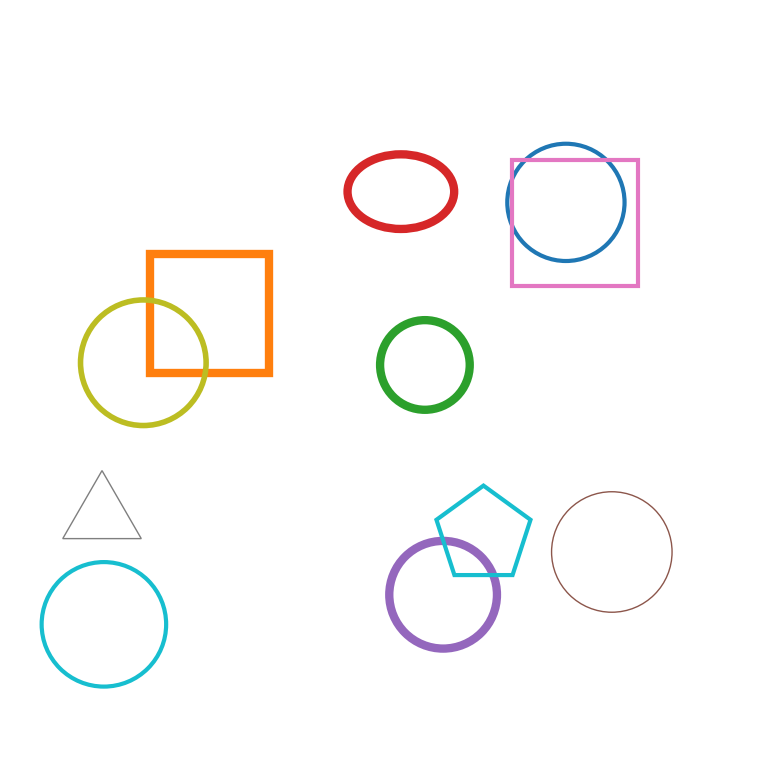[{"shape": "circle", "thickness": 1.5, "radius": 0.38, "center": [0.735, 0.737]}, {"shape": "square", "thickness": 3, "radius": 0.39, "center": [0.272, 0.593]}, {"shape": "circle", "thickness": 3, "radius": 0.29, "center": [0.552, 0.526]}, {"shape": "oval", "thickness": 3, "radius": 0.35, "center": [0.521, 0.751]}, {"shape": "circle", "thickness": 3, "radius": 0.35, "center": [0.575, 0.228]}, {"shape": "circle", "thickness": 0.5, "radius": 0.39, "center": [0.795, 0.283]}, {"shape": "square", "thickness": 1.5, "radius": 0.41, "center": [0.747, 0.71]}, {"shape": "triangle", "thickness": 0.5, "radius": 0.29, "center": [0.132, 0.33]}, {"shape": "circle", "thickness": 2, "radius": 0.41, "center": [0.186, 0.529]}, {"shape": "pentagon", "thickness": 1.5, "radius": 0.32, "center": [0.628, 0.305]}, {"shape": "circle", "thickness": 1.5, "radius": 0.4, "center": [0.135, 0.189]}]